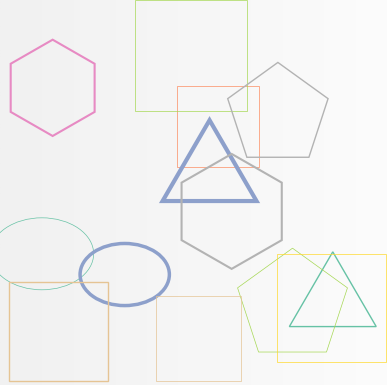[{"shape": "oval", "thickness": 0.5, "radius": 0.67, "center": [0.108, 0.341]}, {"shape": "triangle", "thickness": 1, "radius": 0.65, "center": [0.859, 0.216]}, {"shape": "square", "thickness": 0.5, "radius": 0.53, "center": [0.562, 0.672]}, {"shape": "oval", "thickness": 2.5, "radius": 0.58, "center": [0.322, 0.287]}, {"shape": "triangle", "thickness": 3, "radius": 0.7, "center": [0.541, 0.548]}, {"shape": "hexagon", "thickness": 1.5, "radius": 0.63, "center": [0.136, 0.772]}, {"shape": "pentagon", "thickness": 0.5, "radius": 0.75, "center": [0.755, 0.206]}, {"shape": "square", "thickness": 0.5, "radius": 0.72, "center": [0.493, 0.856]}, {"shape": "square", "thickness": 0.5, "radius": 0.7, "center": [0.856, 0.2]}, {"shape": "square", "thickness": 1, "radius": 0.64, "center": [0.151, 0.139]}, {"shape": "square", "thickness": 0.5, "radius": 0.55, "center": [0.512, 0.12]}, {"shape": "hexagon", "thickness": 1.5, "radius": 0.75, "center": [0.598, 0.451]}, {"shape": "pentagon", "thickness": 1, "radius": 0.68, "center": [0.717, 0.702]}]